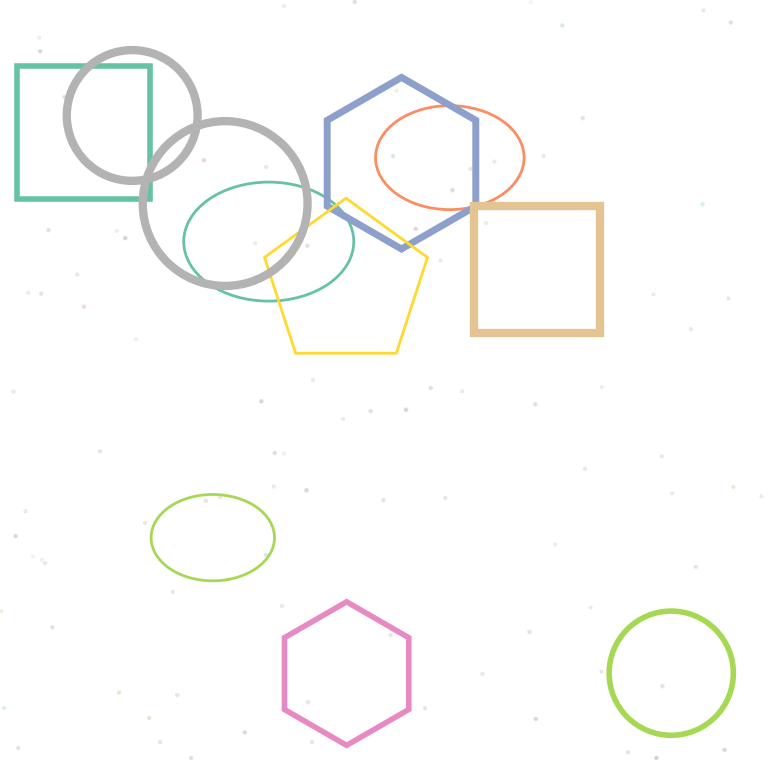[{"shape": "square", "thickness": 2, "radius": 0.43, "center": [0.108, 0.828]}, {"shape": "oval", "thickness": 1, "radius": 0.55, "center": [0.349, 0.686]}, {"shape": "oval", "thickness": 1, "radius": 0.48, "center": [0.584, 0.795]}, {"shape": "hexagon", "thickness": 2.5, "radius": 0.56, "center": [0.521, 0.788]}, {"shape": "hexagon", "thickness": 2, "radius": 0.47, "center": [0.45, 0.125]}, {"shape": "circle", "thickness": 2, "radius": 0.4, "center": [0.872, 0.126]}, {"shape": "oval", "thickness": 1, "radius": 0.4, "center": [0.276, 0.302]}, {"shape": "pentagon", "thickness": 1, "radius": 0.56, "center": [0.449, 0.631]}, {"shape": "square", "thickness": 3, "radius": 0.41, "center": [0.698, 0.65]}, {"shape": "circle", "thickness": 3, "radius": 0.42, "center": [0.172, 0.85]}, {"shape": "circle", "thickness": 3, "radius": 0.54, "center": [0.292, 0.736]}]